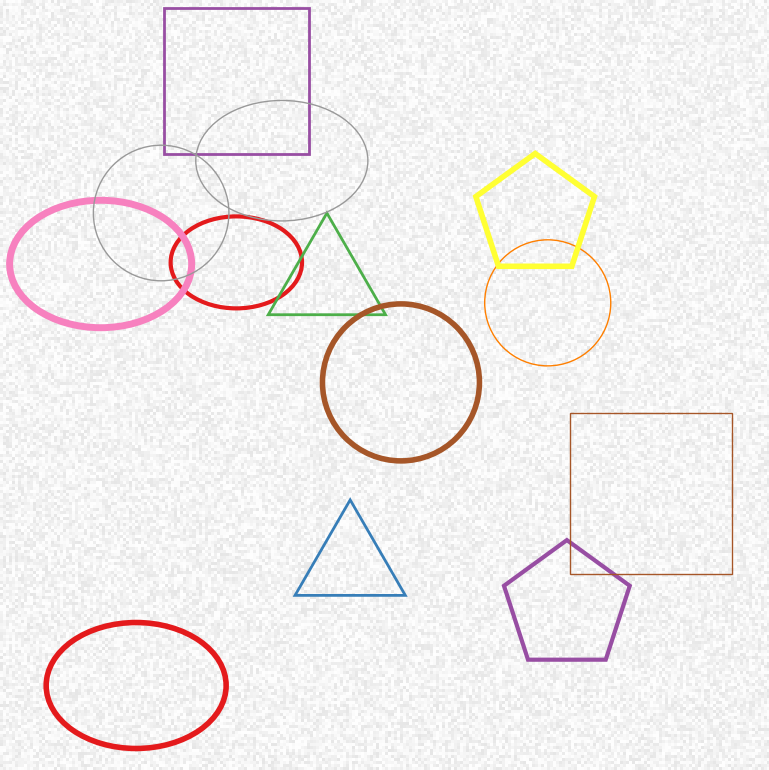[{"shape": "oval", "thickness": 1.5, "radius": 0.43, "center": [0.307, 0.659]}, {"shape": "oval", "thickness": 2, "radius": 0.58, "center": [0.177, 0.11]}, {"shape": "triangle", "thickness": 1, "radius": 0.41, "center": [0.455, 0.268]}, {"shape": "triangle", "thickness": 1, "radius": 0.44, "center": [0.425, 0.635]}, {"shape": "square", "thickness": 1, "radius": 0.47, "center": [0.307, 0.895]}, {"shape": "pentagon", "thickness": 1.5, "radius": 0.43, "center": [0.736, 0.213]}, {"shape": "circle", "thickness": 0.5, "radius": 0.41, "center": [0.711, 0.607]}, {"shape": "pentagon", "thickness": 2, "radius": 0.4, "center": [0.695, 0.72]}, {"shape": "circle", "thickness": 2, "radius": 0.51, "center": [0.521, 0.503]}, {"shape": "square", "thickness": 0.5, "radius": 0.52, "center": [0.846, 0.359]}, {"shape": "oval", "thickness": 2.5, "radius": 0.59, "center": [0.131, 0.657]}, {"shape": "circle", "thickness": 0.5, "radius": 0.44, "center": [0.209, 0.723]}, {"shape": "oval", "thickness": 0.5, "radius": 0.56, "center": [0.366, 0.791]}]